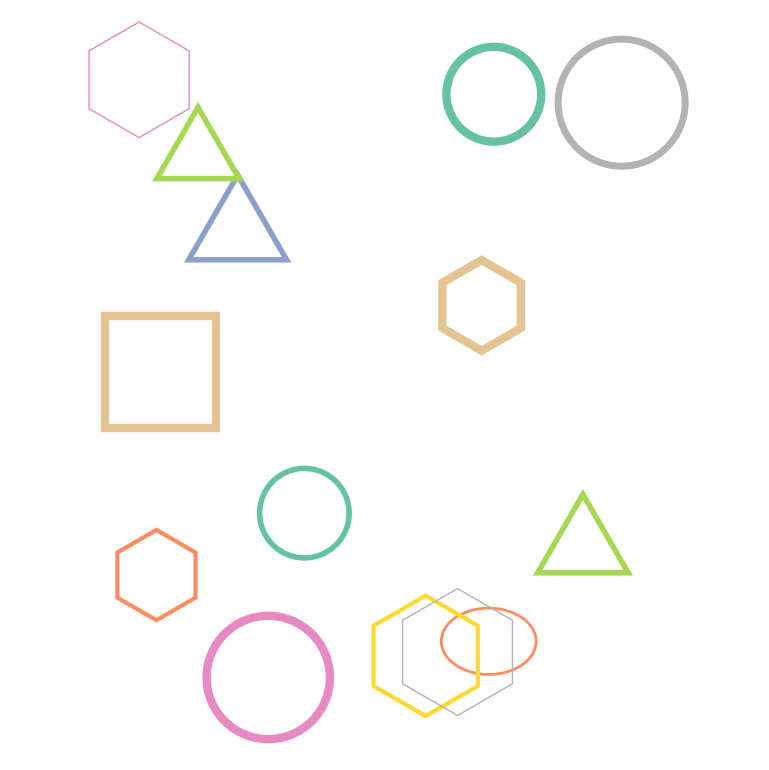[{"shape": "circle", "thickness": 2, "radius": 0.29, "center": [0.395, 0.334]}, {"shape": "circle", "thickness": 3, "radius": 0.31, "center": [0.641, 0.878]}, {"shape": "hexagon", "thickness": 1.5, "radius": 0.29, "center": [0.203, 0.253]}, {"shape": "oval", "thickness": 1, "radius": 0.31, "center": [0.635, 0.167]}, {"shape": "triangle", "thickness": 2, "radius": 0.37, "center": [0.309, 0.699]}, {"shape": "circle", "thickness": 3, "radius": 0.4, "center": [0.348, 0.12]}, {"shape": "hexagon", "thickness": 0.5, "radius": 0.38, "center": [0.181, 0.896]}, {"shape": "triangle", "thickness": 2, "radius": 0.31, "center": [0.257, 0.799]}, {"shape": "triangle", "thickness": 2, "radius": 0.34, "center": [0.757, 0.29]}, {"shape": "hexagon", "thickness": 1.5, "radius": 0.39, "center": [0.553, 0.148]}, {"shape": "square", "thickness": 3, "radius": 0.36, "center": [0.208, 0.517]}, {"shape": "hexagon", "thickness": 3, "radius": 0.29, "center": [0.626, 0.603]}, {"shape": "hexagon", "thickness": 0.5, "radius": 0.41, "center": [0.594, 0.153]}, {"shape": "circle", "thickness": 2.5, "radius": 0.41, "center": [0.807, 0.867]}]